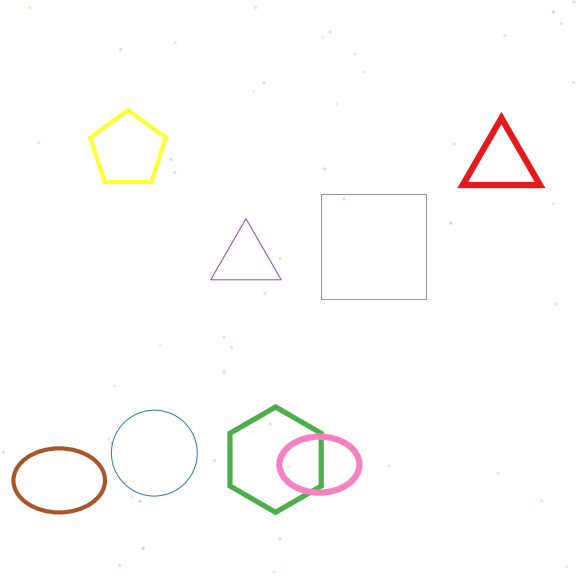[{"shape": "triangle", "thickness": 3, "radius": 0.39, "center": [0.868, 0.717]}, {"shape": "circle", "thickness": 0.5, "radius": 0.37, "center": [0.267, 0.215]}, {"shape": "hexagon", "thickness": 2.5, "radius": 0.46, "center": [0.477, 0.203]}, {"shape": "triangle", "thickness": 0.5, "radius": 0.35, "center": [0.426, 0.55]}, {"shape": "pentagon", "thickness": 2, "radius": 0.34, "center": [0.222, 0.74]}, {"shape": "oval", "thickness": 2, "radius": 0.4, "center": [0.103, 0.167]}, {"shape": "oval", "thickness": 3, "radius": 0.35, "center": [0.553, 0.195]}, {"shape": "square", "thickness": 0.5, "radius": 0.46, "center": [0.646, 0.573]}]